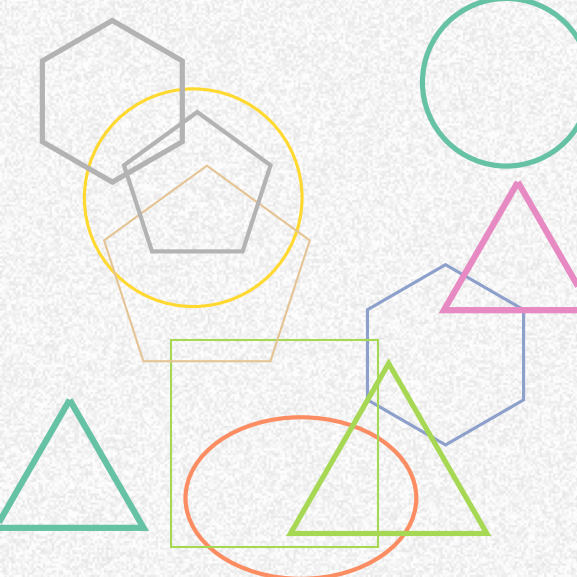[{"shape": "triangle", "thickness": 3, "radius": 0.74, "center": [0.121, 0.159]}, {"shape": "circle", "thickness": 2.5, "radius": 0.73, "center": [0.877, 0.857]}, {"shape": "oval", "thickness": 2, "radius": 1.0, "center": [0.521, 0.137]}, {"shape": "hexagon", "thickness": 1.5, "radius": 0.78, "center": [0.771, 0.385]}, {"shape": "triangle", "thickness": 3, "radius": 0.74, "center": [0.897, 0.536]}, {"shape": "triangle", "thickness": 2.5, "radius": 0.98, "center": [0.673, 0.174]}, {"shape": "square", "thickness": 1, "radius": 0.89, "center": [0.475, 0.231]}, {"shape": "circle", "thickness": 1.5, "radius": 0.94, "center": [0.335, 0.657]}, {"shape": "pentagon", "thickness": 1, "radius": 0.94, "center": [0.358, 0.525]}, {"shape": "hexagon", "thickness": 2.5, "radius": 0.7, "center": [0.195, 0.824]}, {"shape": "pentagon", "thickness": 2, "radius": 0.67, "center": [0.342, 0.672]}]